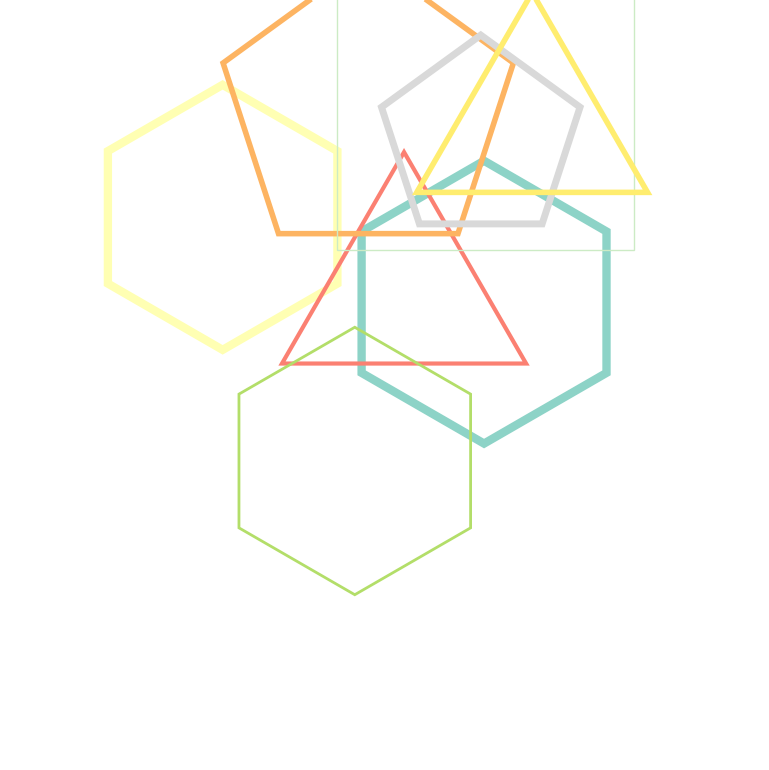[{"shape": "hexagon", "thickness": 3, "radius": 0.92, "center": [0.629, 0.608]}, {"shape": "hexagon", "thickness": 3, "radius": 0.86, "center": [0.289, 0.718]}, {"shape": "triangle", "thickness": 1.5, "radius": 0.92, "center": [0.525, 0.619]}, {"shape": "pentagon", "thickness": 2, "radius": 0.99, "center": [0.478, 0.857]}, {"shape": "hexagon", "thickness": 1, "radius": 0.87, "center": [0.461, 0.401]}, {"shape": "pentagon", "thickness": 2.5, "radius": 0.68, "center": [0.624, 0.819]}, {"shape": "square", "thickness": 0.5, "radius": 0.96, "center": [0.63, 0.868]}, {"shape": "triangle", "thickness": 2, "radius": 0.87, "center": [0.691, 0.837]}]